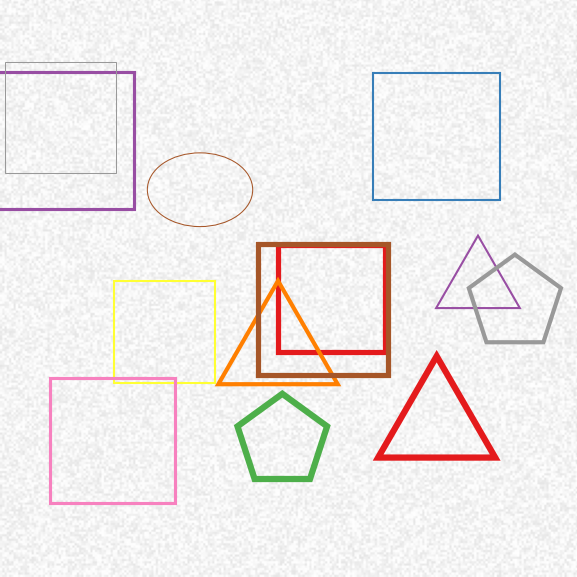[{"shape": "triangle", "thickness": 3, "radius": 0.59, "center": [0.756, 0.265]}, {"shape": "square", "thickness": 2.5, "radius": 0.46, "center": [0.574, 0.482]}, {"shape": "square", "thickness": 1, "radius": 0.55, "center": [0.756, 0.763]}, {"shape": "pentagon", "thickness": 3, "radius": 0.41, "center": [0.489, 0.236]}, {"shape": "triangle", "thickness": 1, "radius": 0.42, "center": [0.828, 0.508]}, {"shape": "square", "thickness": 1.5, "radius": 0.59, "center": [0.113, 0.756]}, {"shape": "triangle", "thickness": 2, "radius": 0.6, "center": [0.481, 0.394]}, {"shape": "square", "thickness": 1, "radius": 0.44, "center": [0.285, 0.424]}, {"shape": "square", "thickness": 2.5, "radius": 0.56, "center": [0.559, 0.463]}, {"shape": "oval", "thickness": 0.5, "radius": 0.46, "center": [0.346, 0.671]}, {"shape": "square", "thickness": 1.5, "radius": 0.54, "center": [0.194, 0.236]}, {"shape": "square", "thickness": 0.5, "radius": 0.48, "center": [0.104, 0.795]}, {"shape": "pentagon", "thickness": 2, "radius": 0.42, "center": [0.892, 0.474]}]